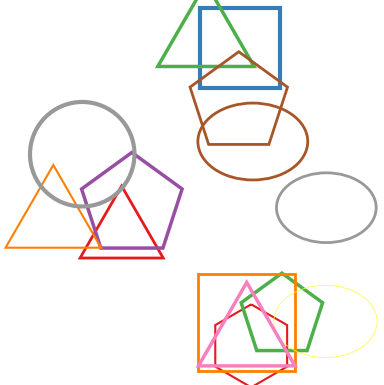[{"shape": "hexagon", "thickness": 1.5, "radius": 0.54, "center": [0.652, 0.102]}, {"shape": "triangle", "thickness": 2, "radius": 0.62, "center": [0.316, 0.392]}, {"shape": "square", "thickness": 3, "radius": 0.52, "center": [0.623, 0.875]}, {"shape": "pentagon", "thickness": 2.5, "radius": 0.56, "center": [0.732, 0.179]}, {"shape": "triangle", "thickness": 2.5, "radius": 0.72, "center": [0.535, 0.9]}, {"shape": "pentagon", "thickness": 2.5, "radius": 0.69, "center": [0.342, 0.467]}, {"shape": "triangle", "thickness": 1.5, "radius": 0.72, "center": [0.138, 0.428]}, {"shape": "square", "thickness": 2, "radius": 0.63, "center": [0.64, 0.161]}, {"shape": "oval", "thickness": 0.5, "radius": 0.67, "center": [0.845, 0.165]}, {"shape": "oval", "thickness": 2, "radius": 0.71, "center": [0.657, 0.632]}, {"shape": "pentagon", "thickness": 2, "radius": 0.67, "center": [0.62, 0.732]}, {"shape": "triangle", "thickness": 2.5, "radius": 0.72, "center": [0.641, 0.122]}, {"shape": "oval", "thickness": 2, "radius": 0.65, "center": [0.848, 0.46]}, {"shape": "circle", "thickness": 3, "radius": 0.68, "center": [0.214, 0.599]}]